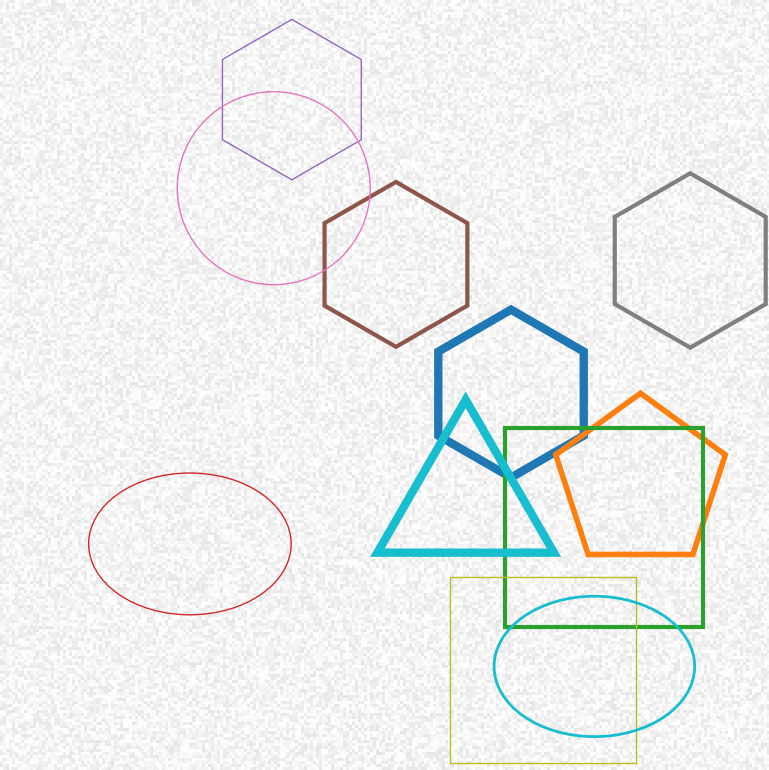[{"shape": "hexagon", "thickness": 3, "radius": 0.55, "center": [0.664, 0.489]}, {"shape": "pentagon", "thickness": 2, "radius": 0.58, "center": [0.832, 0.374]}, {"shape": "square", "thickness": 1.5, "radius": 0.65, "center": [0.784, 0.315]}, {"shape": "oval", "thickness": 0.5, "radius": 0.66, "center": [0.247, 0.294]}, {"shape": "hexagon", "thickness": 0.5, "radius": 0.52, "center": [0.379, 0.871]}, {"shape": "hexagon", "thickness": 1.5, "radius": 0.54, "center": [0.514, 0.657]}, {"shape": "circle", "thickness": 0.5, "radius": 0.63, "center": [0.355, 0.756]}, {"shape": "hexagon", "thickness": 1.5, "radius": 0.57, "center": [0.896, 0.662]}, {"shape": "square", "thickness": 0.5, "radius": 0.6, "center": [0.705, 0.13]}, {"shape": "oval", "thickness": 1, "radius": 0.65, "center": [0.772, 0.135]}, {"shape": "triangle", "thickness": 3, "radius": 0.66, "center": [0.605, 0.348]}]